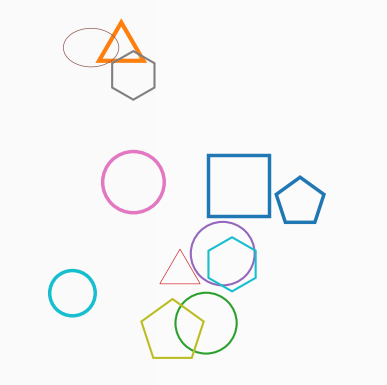[{"shape": "square", "thickness": 2.5, "radius": 0.4, "center": [0.615, 0.519]}, {"shape": "pentagon", "thickness": 2.5, "radius": 0.32, "center": [0.774, 0.475]}, {"shape": "triangle", "thickness": 3, "radius": 0.33, "center": [0.313, 0.875]}, {"shape": "circle", "thickness": 1.5, "radius": 0.39, "center": [0.532, 0.161]}, {"shape": "triangle", "thickness": 0.5, "radius": 0.3, "center": [0.465, 0.293]}, {"shape": "circle", "thickness": 1.5, "radius": 0.41, "center": [0.575, 0.341]}, {"shape": "oval", "thickness": 0.5, "radius": 0.36, "center": [0.235, 0.876]}, {"shape": "circle", "thickness": 2.5, "radius": 0.4, "center": [0.344, 0.527]}, {"shape": "hexagon", "thickness": 1.5, "radius": 0.32, "center": [0.344, 0.804]}, {"shape": "pentagon", "thickness": 1.5, "radius": 0.42, "center": [0.445, 0.139]}, {"shape": "hexagon", "thickness": 1.5, "radius": 0.35, "center": [0.599, 0.313]}, {"shape": "circle", "thickness": 2.5, "radius": 0.29, "center": [0.187, 0.238]}]